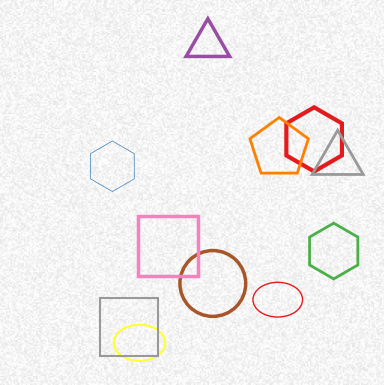[{"shape": "hexagon", "thickness": 3, "radius": 0.42, "center": [0.816, 0.638]}, {"shape": "oval", "thickness": 1, "radius": 0.32, "center": [0.721, 0.222]}, {"shape": "hexagon", "thickness": 0.5, "radius": 0.33, "center": [0.292, 0.568]}, {"shape": "hexagon", "thickness": 2, "radius": 0.36, "center": [0.867, 0.348]}, {"shape": "triangle", "thickness": 2.5, "radius": 0.33, "center": [0.54, 0.886]}, {"shape": "pentagon", "thickness": 2, "radius": 0.4, "center": [0.725, 0.615]}, {"shape": "oval", "thickness": 1.5, "radius": 0.33, "center": [0.362, 0.11]}, {"shape": "circle", "thickness": 2.5, "radius": 0.43, "center": [0.553, 0.264]}, {"shape": "square", "thickness": 2.5, "radius": 0.39, "center": [0.436, 0.361]}, {"shape": "triangle", "thickness": 2, "radius": 0.38, "center": [0.877, 0.585]}, {"shape": "square", "thickness": 1.5, "radius": 0.38, "center": [0.334, 0.151]}]